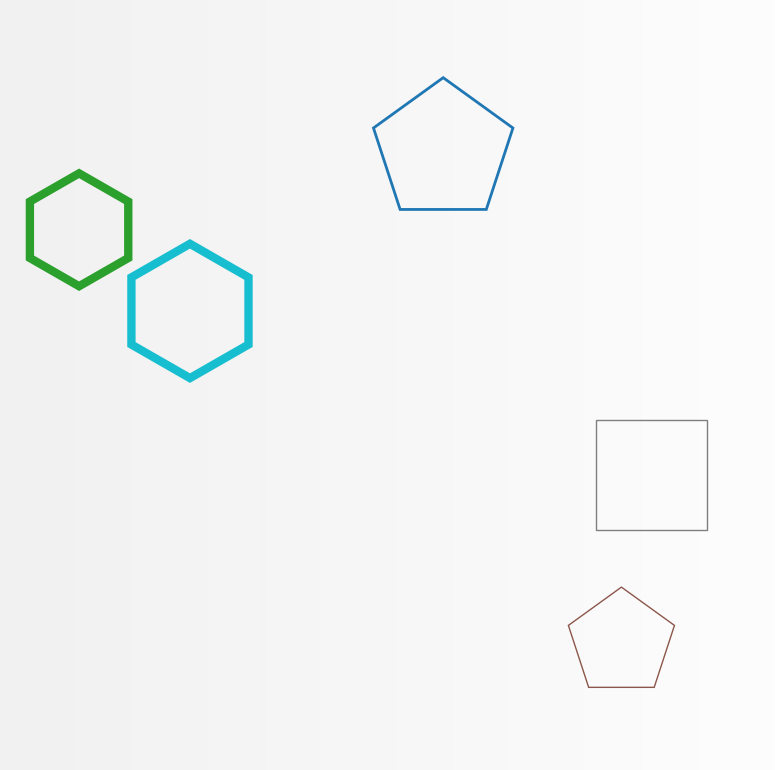[{"shape": "pentagon", "thickness": 1, "radius": 0.47, "center": [0.572, 0.805]}, {"shape": "hexagon", "thickness": 3, "radius": 0.37, "center": [0.102, 0.702]}, {"shape": "pentagon", "thickness": 0.5, "radius": 0.36, "center": [0.802, 0.166]}, {"shape": "square", "thickness": 0.5, "radius": 0.36, "center": [0.841, 0.383]}, {"shape": "hexagon", "thickness": 3, "radius": 0.44, "center": [0.245, 0.596]}]